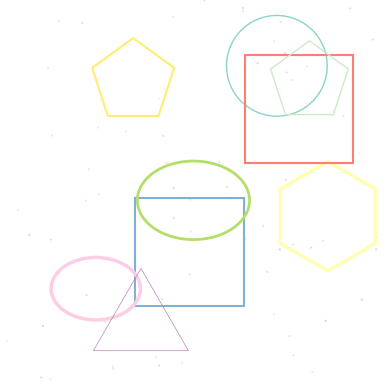[{"shape": "circle", "thickness": 1, "radius": 0.65, "center": [0.719, 0.829]}, {"shape": "hexagon", "thickness": 2.5, "radius": 0.71, "center": [0.851, 0.438]}, {"shape": "square", "thickness": 1.5, "radius": 0.7, "center": [0.777, 0.716]}, {"shape": "square", "thickness": 1.5, "radius": 0.7, "center": [0.492, 0.346]}, {"shape": "oval", "thickness": 2, "radius": 0.73, "center": [0.502, 0.48]}, {"shape": "oval", "thickness": 2.5, "radius": 0.58, "center": [0.249, 0.25]}, {"shape": "triangle", "thickness": 0.5, "radius": 0.71, "center": [0.366, 0.16]}, {"shape": "pentagon", "thickness": 1, "radius": 0.53, "center": [0.804, 0.788]}, {"shape": "pentagon", "thickness": 1.5, "radius": 0.56, "center": [0.346, 0.789]}]